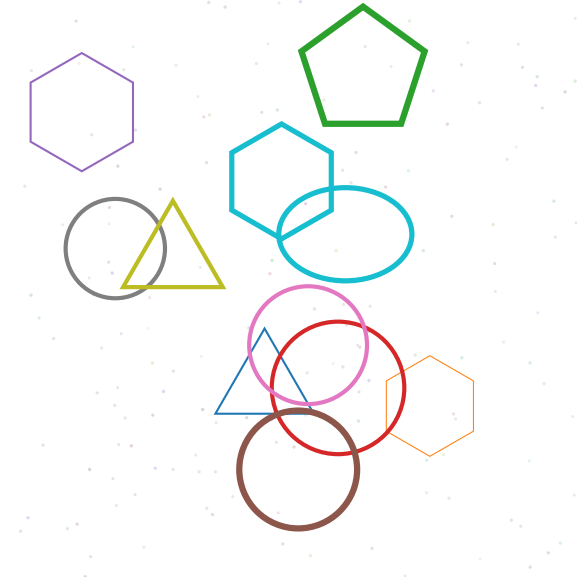[{"shape": "triangle", "thickness": 1, "radius": 0.49, "center": [0.458, 0.332]}, {"shape": "hexagon", "thickness": 0.5, "radius": 0.44, "center": [0.744, 0.296]}, {"shape": "pentagon", "thickness": 3, "radius": 0.56, "center": [0.629, 0.876]}, {"shape": "circle", "thickness": 2, "radius": 0.57, "center": [0.585, 0.327]}, {"shape": "hexagon", "thickness": 1, "radius": 0.51, "center": [0.142, 0.805]}, {"shape": "circle", "thickness": 3, "radius": 0.51, "center": [0.516, 0.186]}, {"shape": "circle", "thickness": 2, "radius": 0.51, "center": [0.534, 0.401]}, {"shape": "circle", "thickness": 2, "radius": 0.43, "center": [0.2, 0.569]}, {"shape": "triangle", "thickness": 2, "radius": 0.5, "center": [0.299, 0.552]}, {"shape": "hexagon", "thickness": 2.5, "radius": 0.5, "center": [0.488, 0.685]}, {"shape": "oval", "thickness": 2.5, "radius": 0.58, "center": [0.598, 0.594]}]